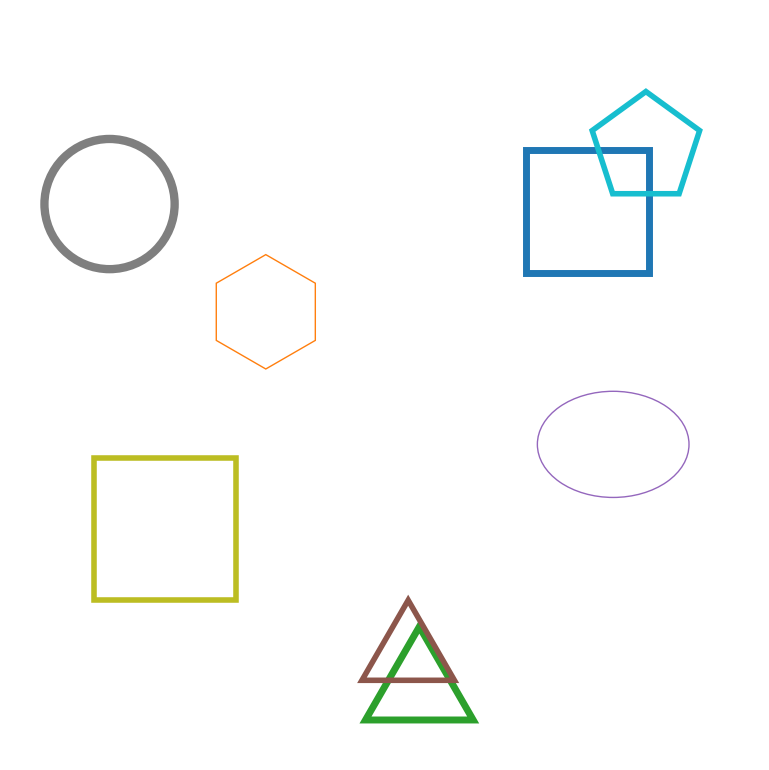[{"shape": "square", "thickness": 2.5, "radius": 0.4, "center": [0.763, 0.726]}, {"shape": "hexagon", "thickness": 0.5, "radius": 0.37, "center": [0.345, 0.595]}, {"shape": "triangle", "thickness": 2.5, "radius": 0.4, "center": [0.545, 0.105]}, {"shape": "oval", "thickness": 0.5, "radius": 0.49, "center": [0.796, 0.423]}, {"shape": "triangle", "thickness": 2, "radius": 0.35, "center": [0.53, 0.151]}, {"shape": "circle", "thickness": 3, "radius": 0.42, "center": [0.142, 0.735]}, {"shape": "square", "thickness": 2, "radius": 0.46, "center": [0.215, 0.313]}, {"shape": "pentagon", "thickness": 2, "radius": 0.37, "center": [0.839, 0.808]}]